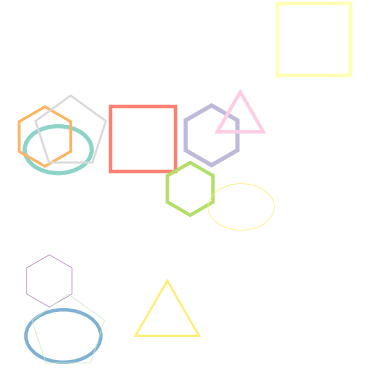[{"shape": "oval", "thickness": 3, "radius": 0.44, "center": [0.151, 0.611]}, {"shape": "square", "thickness": 2.5, "radius": 0.47, "center": [0.814, 0.898]}, {"shape": "hexagon", "thickness": 3, "radius": 0.39, "center": [0.549, 0.649]}, {"shape": "square", "thickness": 2.5, "radius": 0.42, "center": [0.369, 0.641]}, {"shape": "oval", "thickness": 2.5, "radius": 0.49, "center": [0.165, 0.127]}, {"shape": "hexagon", "thickness": 2, "radius": 0.39, "center": [0.117, 0.645]}, {"shape": "hexagon", "thickness": 2.5, "radius": 0.34, "center": [0.494, 0.509]}, {"shape": "triangle", "thickness": 2.5, "radius": 0.34, "center": [0.624, 0.692]}, {"shape": "pentagon", "thickness": 1.5, "radius": 0.48, "center": [0.184, 0.656]}, {"shape": "hexagon", "thickness": 0.5, "radius": 0.34, "center": [0.128, 0.27]}, {"shape": "pentagon", "thickness": 0.5, "radius": 0.49, "center": [0.177, 0.137]}, {"shape": "oval", "thickness": 0.5, "radius": 0.43, "center": [0.626, 0.463]}, {"shape": "triangle", "thickness": 1.5, "radius": 0.48, "center": [0.434, 0.175]}]